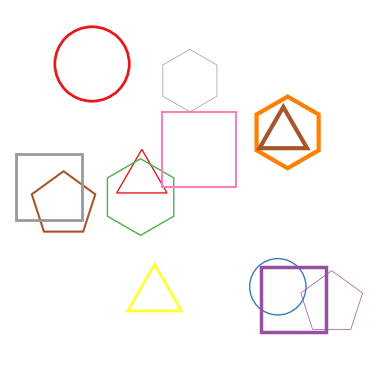[{"shape": "circle", "thickness": 2, "radius": 0.48, "center": [0.239, 0.834]}, {"shape": "triangle", "thickness": 1, "radius": 0.38, "center": [0.368, 0.537]}, {"shape": "circle", "thickness": 1, "radius": 0.37, "center": [0.722, 0.255]}, {"shape": "hexagon", "thickness": 1, "radius": 0.5, "center": [0.365, 0.488]}, {"shape": "square", "thickness": 2.5, "radius": 0.42, "center": [0.763, 0.223]}, {"shape": "pentagon", "thickness": 0.5, "radius": 0.42, "center": [0.862, 0.213]}, {"shape": "hexagon", "thickness": 3, "radius": 0.47, "center": [0.747, 0.656]}, {"shape": "triangle", "thickness": 2, "radius": 0.4, "center": [0.402, 0.233]}, {"shape": "pentagon", "thickness": 1.5, "radius": 0.43, "center": [0.165, 0.469]}, {"shape": "triangle", "thickness": 3, "radius": 0.36, "center": [0.736, 0.651]}, {"shape": "square", "thickness": 1.5, "radius": 0.48, "center": [0.516, 0.612]}, {"shape": "square", "thickness": 2, "radius": 0.43, "center": [0.127, 0.515]}, {"shape": "hexagon", "thickness": 0.5, "radius": 0.41, "center": [0.493, 0.791]}]